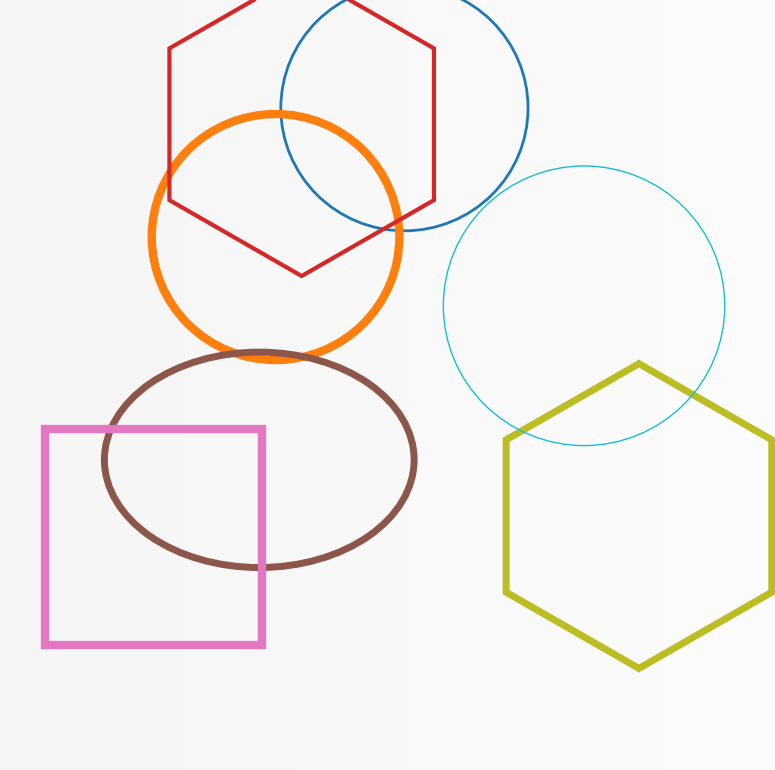[{"shape": "circle", "thickness": 1, "radius": 0.8, "center": [0.522, 0.86]}, {"shape": "circle", "thickness": 3, "radius": 0.8, "center": [0.356, 0.692]}, {"shape": "hexagon", "thickness": 1.5, "radius": 0.99, "center": [0.389, 0.839]}, {"shape": "oval", "thickness": 2.5, "radius": 1.0, "center": [0.335, 0.403]}, {"shape": "square", "thickness": 3, "radius": 0.7, "center": [0.198, 0.303]}, {"shape": "hexagon", "thickness": 2.5, "radius": 0.99, "center": [0.824, 0.33]}, {"shape": "circle", "thickness": 0.5, "radius": 0.91, "center": [0.754, 0.603]}]